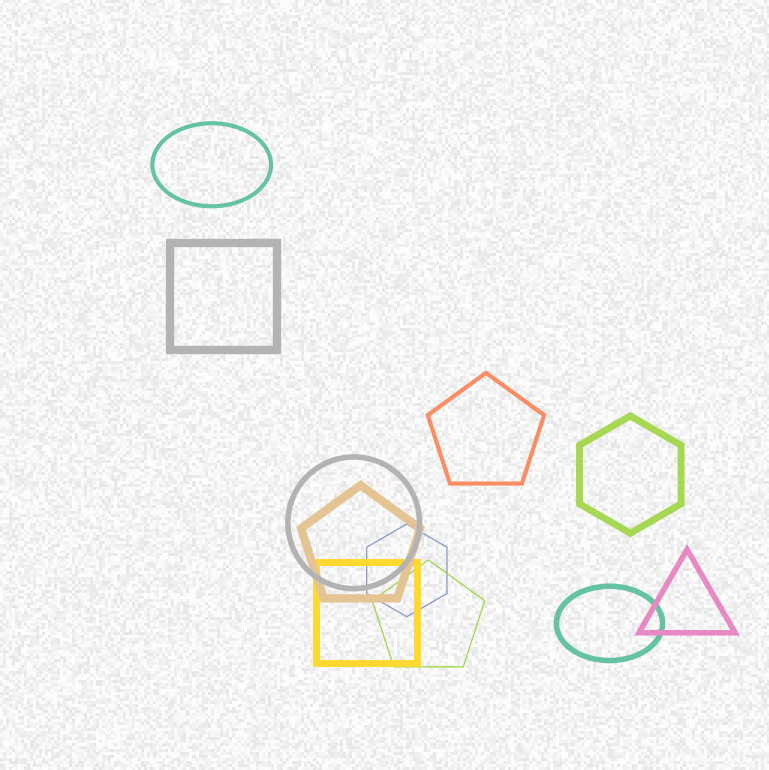[{"shape": "oval", "thickness": 1.5, "radius": 0.39, "center": [0.275, 0.786]}, {"shape": "oval", "thickness": 2, "radius": 0.34, "center": [0.792, 0.19]}, {"shape": "pentagon", "thickness": 1.5, "radius": 0.4, "center": [0.631, 0.436]}, {"shape": "hexagon", "thickness": 0.5, "radius": 0.3, "center": [0.528, 0.259]}, {"shape": "triangle", "thickness": 2, "radius": 0.36, "center": [0.892, 0.214]}, {"shape": "hexagon", "thickness": 2.5, "radius": 0.38, "center": [0.819, 0.384]}, {"shape": "pentagon", "thickness": 0.5, "radius": 0.38, "center": [0.557, 0.196]}, {"shape": "square", "thickness": 2.5, "radius": 0.33, "center": [0.476, 0.204]}, {"shape": "pentagon", "thickness": 3, "radius": 0.41, "center": [0.468, 0.289]}, {"shape": "square", "thickness": 3, "radius": 0.35, "center": [0.29, 0.615]}, {"shape": "circle", "thickness": 2, "radius": 0.43, "center": [0.459, 0.321]}]